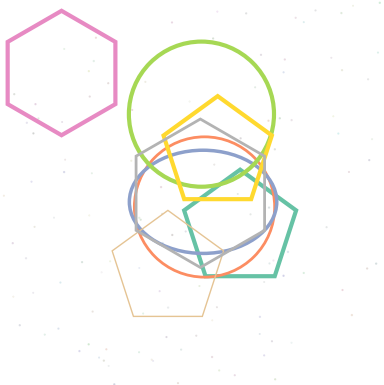[{"shape": "pentagon", "thickness": 3, "radius": 0.76, "center": [0.624, 0.406]}, {"shape": "circle", "thickness": 2, "radius": 0.91, "center": [0.531, 0.462]}, {"shape": "oval", "thickness": 2.5, "radius": 0.96, "center": [0.527, 0.476]}, {"shape": "hexagon", "thickness": 3, "radius": 0.81, "center": [0.16, 0.81]}, {"shape": "circle", "thickness": 3, "radius": 0.94, "center": [0.523, 0.703]}, {"shape": "pentagon", "thickness": 3, "radius": 0.74, "center": [0.565, 0.602]}, {"shape": "pentagon", "thickness": 1, "radius": 0.76, "center": [0.436, 0.301]}, {"shape": "hexagon", "thickness": 2, "radius": 0.96, "center": [0.52, 0.498]}]